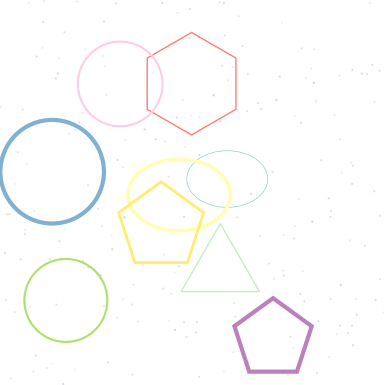[{"shape": "oval", "thickness": 0.5, "radius": 0.53, "center": [0.59, 0.535]}, {"shape": "oval", "thickness": 2.5, "radius": 0.66, "center": [0.465, 0.494]}, {"shape": "hexagon", "thickness": 1, "radius": 0.67, "center": [0.498, 0.783]}, {"shape": "circle", "thickness": 3, "radius": 0.67, "center": [0.135, 0.554]}, {"shape": "circle", "thickness": 1.5, "radius": 0.54, "center": [0.171, 0.22]}, {"shape": "circle", "thickness": 1.5, "radius": 0.55, "center": [0.312, 0.782]}, {"shape": "pentagon", "thickness": 3, "radius": 0.53, "center": [0.709, 0.12]}, {"shape": "triangle", "thickness": 1, "radius": 0.59, "center": [0.572, 0.301]}, {"shape": "pentagon", "thickness": 2, "radius": 0.58, "center": [0.419, 0.412]}]